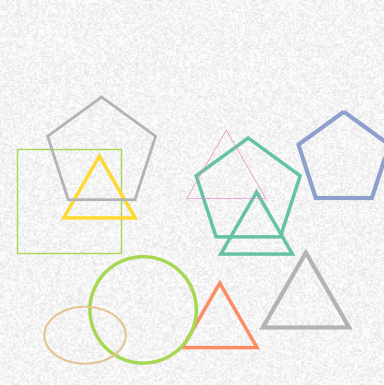[{"shape": "triangle", "thickness": 2.5, "radius": 0.54, "center": [0.666, 0.394]}, {"shape": "pentagon", "thickness": 2.5, "radius": 0.71, "center": [0.645, 0.5]}, {"shape": "triangle", "thickness": 2.5, "radius": 0.56, "center": [0.571, 0.153]}, {"shape": "pentagon", "thickness": 3, "radius": 0.62, "center": [0.893, 0.586]}, {"shape": "triangle", "thickness": 0.5, "radius": 0.59, "center": [0.588, 0.544]}, {"shape": "circle", "thickness": 2.5, "radius": 0.69, "center": [0.372, 0.195]}, {"shape": "square", "thickness": 1, "radius": 0.67, "center": [0.18, 0.477]}, {"shape": "triangle", "thickness": 2.5, "radius": 0.54, "center": [0.258, 0.488]}, {"shape": "oval", "thickness": 1.5, "radius": 0.53, "center": [0.221, 0.129]}, {"shape": "triangle", "thickness": 3, "radius": 0.65, "center": [0.795, 0.214]}, {"shape": "pentagon", "thickness": 2, "radius": 0.74, "center": [0.264, 0.601]}]